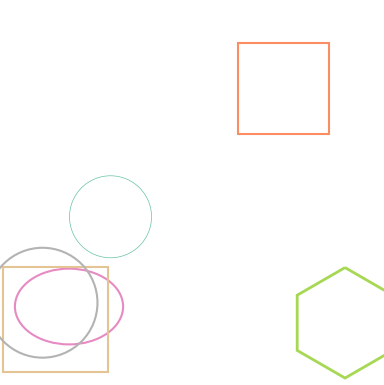[{"shape": "circle", "thickness": 0.5, "radius": 0.53, "center": [0.287, 0.437]}, {"shape": "square", "thickness": 1.5, "radius": 0.59, "center": [0.737, 0.769]}, {"shape": "oval", "thickness": 1.5, "radius": 0.7, "center": [0.179, 0.204]}, {"shape": "hexagon", "thickness": 2, "radius": 0.72, "center": [0.896, 0.162]}, {"shape": "square", "thickness": 1.5, "radius": 0.68, "center": [0.144, 0.171]}, {"shape": "circle", "thickness": 1.5, "radius": 0.71, "center": [0.11, 0.214]}]